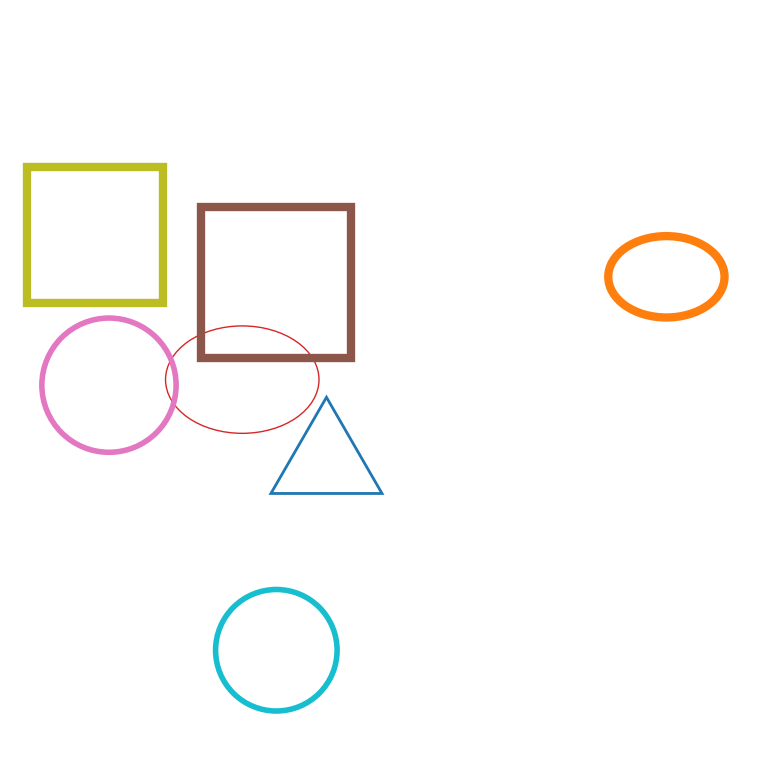[{"shape": "triangle", "thickness": 1, "radius": 0.42, "center": [0.424, 0.401]}, {"shape": "oval", "thickness": 3, "radius": 0.38, "center": [0.865, 0.641]}, {"shape": "oval", "thickness": 0.5, "radius": 0.5, "center": [0.315, 0.507]}, {"shape": "square", "thickness": 3, "radius": 0.49, "center": [0.358, 0.633]}, {"shape": "circle", "thickness": 2, "radius": 0.44, "center": [0.142, 0.5]}, {"shape": "square", "thickness": 3, "radius": 0.44, "center": [0.124, 0.695]}, {"shape": "circle", "thickness": 2, "radius": 0.39, "center": [0.359, 0.156]}]